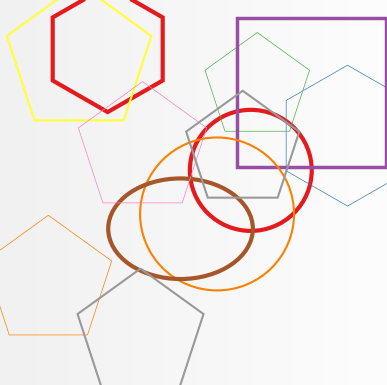[{"shape": "circle", "thickness": 3, "radius": 0.79, "center": [0.647, 0.557]}, {"shape": "hexagon", "thickness": 3, "radius": 0.82, "center": [0.278, 0.873]}, {"shape": "hexagon", "thickness": 0.5, "radius": 0.91, "center": [0.897, 0.648]}, {"shape": "pentagon", "thickness": 0.5, "radius": 0.71, "center": [0.664, 0.774]}, {"shape": "square", "thickness": 2.5, "radius": 0.96, "center": [0.804, 0.76]}, {"shape": "pentagon", "thickness": 0.5, "radius": 0.86, "center": [0.125, 0.269]}, {"shape": "circle", "thickness": 1.5, "radius": 0.99, "center": [0.56, 0.444]}, {"shape": "pentagon", "thickness": 1.5, "radius": 0.98, "center": [0.204, 0.846]}, {"shape": "oval", "thickness": 3, "radius": 0.93, "center": [0.466, 0.406]}, {"shape": "pentagon", "thickness": 0.5, "radius": 0.87, "center": [0.368, 0.614]}, {"shape": "pentagon", "thickness": 1.5, "radius": 0.77, "center": [0.626, 0.611]}, {"shape": "pentagon", "thickness": 1.5, "radius": 0.85, "center": [0.363, 0.131]}]